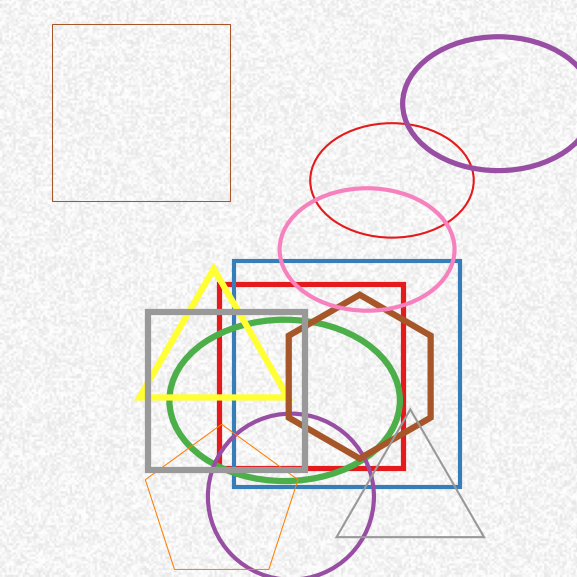[{"shape": "oval", "thickness": 1, "radius": 0.71, "center": [0.679, 0.687]}, {"shape": "square", "thickness": 2.5, "radius": 0.8, "center": [0.539, 0.349]}, {"shape": "square", "thickness": 2, "radius": 0.98, "center": [0.601, 0.352]}, {"shape": "oval", "thickness": 3, "radius": 1.0, "center": [0.493, 0.306]}, {"shape": "oval", "thickness": 2.5, "radius": 0.83, "center": [0.863, 0.82]}, {"shape": "circle", "thickness": 2, "radius": 0.72, "center": [0.504, 0.139]}, {"shape": "pentagon", "thickness": 0.5, "radius": 0.69, "center": [0.384, 0.126]}, {"shape": "triangle", "thickness": 3, "radius": 0.74, "center": [0.37, 0.385]}, {"shape": "square", "thickness": 0.5, "radius": 0.77, "center": [0.244, 0.804]}, {"shape": "hexagon", "thickness": 3, "radius": 0.71, "center": [0.623, 0.347]}, {"shape": "oval", "thickness": 2, "radius": 0.76, "center": [0.636, 0.567]}, {"shape": "triangle", "thickness": 1, "radius": 0.74, "center": [0.71, 0.143]}, {"shape": "square", "thickness": 3, "radius": 0.68, "center": [0.392, 0.322]}]